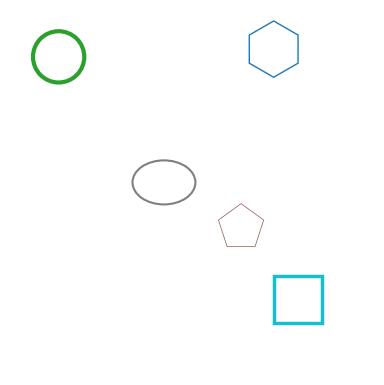[{"shape": "hexagon", "thickness": 1, "radius": 0.37, "center": [0.711, 0.872]}, {"shape": "circle", "thickness": 3, "radius": 0.33, "center": [0.152, 0.852]}, {"shape": "pentagon", "thickness": 0.5, "radius": 0.31, "center": [0.626, 0.409]}, {"shape": "oval", "thickness": 1.5, "radius": 0.41, "center": [0.426, 0.526]}, {"shape": "square", "thickness": 2.5, "radius": 0.31, "center": [0.774, 0.222]}]